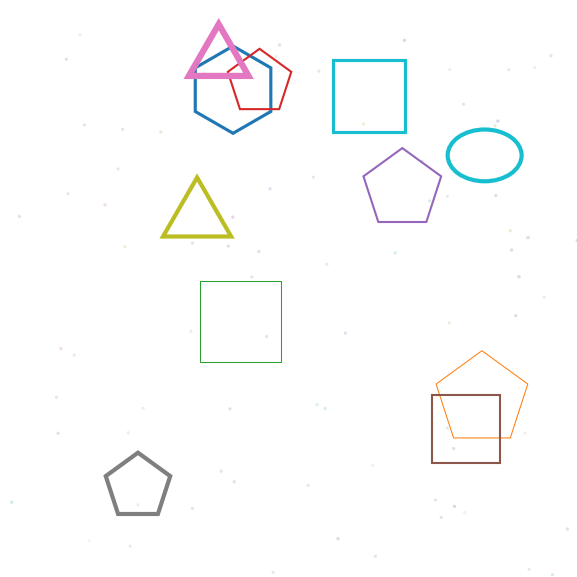[{"shape": "hexagon", "thickness": 1.5, "radius": 0.38, "center": [0.404, 0.844]}, {"shape": "pentagon", "thickness": 0.5, "radius": 0.42, "center": [0.835, 0.308]}, {"shape": "square", "thickness": 0.5, "radius": 0.35, "center": [0.416, 0.442]}, {"shape": "pentagon", "thickness": 1, "radius": 0.29, "center": [0.449, 0.857]}, {"shape": "pentagon", "thickness": 1, "radius": 0.35, "center": [0.697, 0.672]}, {"shape": "square", "thickness": 1, "radius": 0.29, "center": [0.807, 0.257]}, {"shape": "triangle", "thickness": 3, "radius": 0.3, "center": [0.379, 0.898]}, {"shape": "pentagon", "thickness": 2, "radius": 0.29, "center": [0.239, 0.157]}, {"shape": "triangle", "thickness": 2, "radius": 0.34, "center": [0.341, 0.624]}, {"shape": "oval", "thickness": 2, "radius": 0.32, "center": [0.839, 0.73]}, {"shape": "square", "thickness": 1.5, "radius": 0.31, "center": [0.638, 0.833]}]